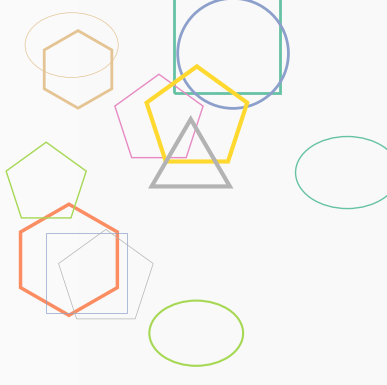[{"shape": "oval", "thickness": 1, "radius": 0.67, "center": [0.896, 0.552]}, {"shape": "square", "thickness": 2, "radius": 0.69, "center": [0.586, 0.897]}, {"shape": "hexagon", "thickness": 2.5, "radius": 0.72, "center": [0.178, 0.325]}, {"shape": "circle", "thickness": 2, "radius": 0.71, "center": [0.601, 0.861]}, {"shape": "square", "thickness": 0.5, "radius": 0.52, "center": [0.224, 0.292]}, {"shape": "pentagon", "thickness": 1, "radius": 0.6, "center": [0.41, 0.687]}, {"shape": "oval", "thickness": 1.5, "radius": 0.6, "center": [0.506, 0.135]}, {"shape": "pentagon", "thickness": 1, "radius": 0.54, "center": [0.119, 0.522]}, {"shape": "pentagon", "thickness": 3, "radius": 0.68, "center": [0.508, 0.691]}, {"shape": "hexagon", "thickness": 2, "radius": 0.5, "center": [0.201, 0.82]}, {"shape": "oval", "thickness": 0.5, "radius": 0.6, "center": [0.185, 0.883]}, {"shape": "pentagon", "thickness": 0.5, "radius": 0.64, "center": [0.273, 0.276]}, {"shape": "triangle", "thickness": 3, "radius": 0.58, "center": [0.492, 0.574]}]